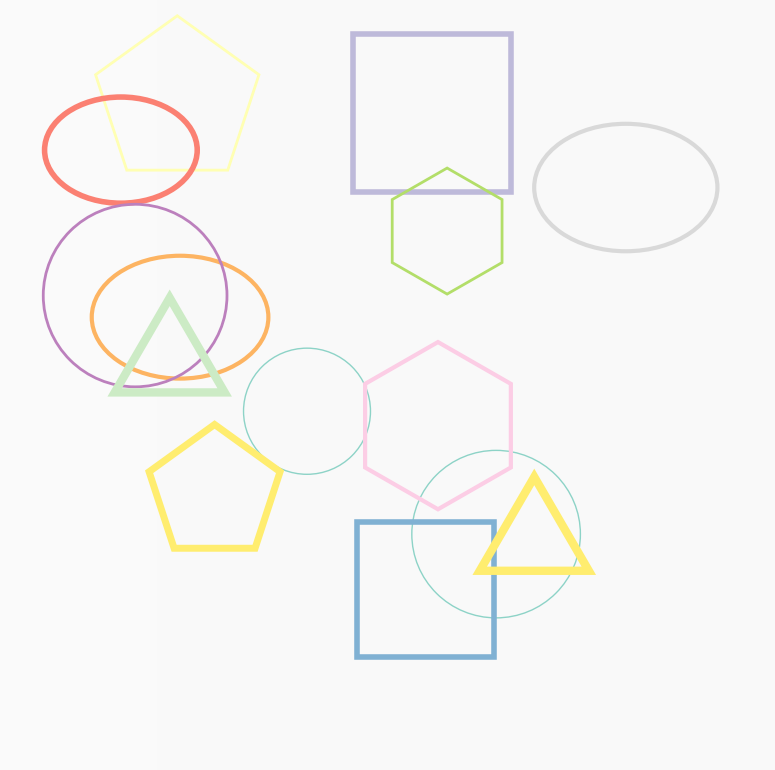[{"shape": "circle", "thickness": 0.5, "radius": 0.54, "center": [0.64, 0.306]}, {"shape": "circle", "thickness": 0.5, "radius": 0.41, "center": [0.396, 0.466]}, {"shape": "pentagon", "thickness": 1, "radius": 0.55, "center": [0.229, 0.869]}, {"shape": "square", "thickness": 2, "radius": 0.51, "center": [0.557, 0.854]}, {"shape": "oval", "thickness": 2, "radius": 0.49, "center": [0.156, 0.805]}, {"shape": "square", "thickness": 2, "radius": 0.44, "center": [0.549, 0.235]}, {"shape": "oval", "thickness": 1.5, "radius": 0.57, "center": [0.232, 0.588]}, {"shape": "hexagon", "thickness": 1, "radius": 0.41, "center": [0.577, 0.7]}, {"shape": "hexagon", "thickness": 1.5, "radius": 0.54, "center": [0.565, 0.447]}, {"shape": "oval", "thickness": 1.5, "radius": 0.59, "center": [0.807, 0.756]}, {"shape": "circle", "thickness": 1, "radius": 0.59, "center": [0.174, 0.616]}, {"shape": "triangle", "thickness": 3, "radius": 0.41, "center": [0.219, 0.531]}, {"shape": "pentagon", "thickness": 2.5, "radius": 0.44, "center": [0.277, 0.36]}, {"shape": "triangle", "thickness": 3, "radius": 0.41, "center": [0.689, 0.299]}]